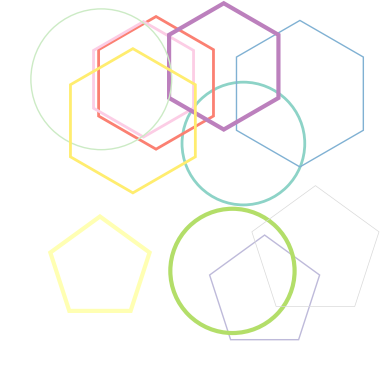[{"shape": "circle", "thickness": 2, "radius": 0.8, "center": [0.632, 0.627]}, {"shape": "pentagon", "thickness": 3, "radius": 0.68, "center": [0.26, 0.302]}, {"shape": "pentagon", "thickness": 1, "radius": 0.75, "center": [0.687, 0.239]}, {"shape": "hexagon", "thickness": 2, "radius": 0.86, "center": [0.405, 0.785]}, {"shape": "hexagon", "thickness": 1, "radius": 0.95, "center": [0.779, 0.757]}, {"shape": "circle", "thickness": 3, "radius": 0.81, "center": [0.604, 0.296]}, {"shape": "hexagon", "thickness": 2, "radius": 0.75, "center": [0.373, 0.794]}, {"shape": "pentagon", "thickness": 0.5, "radius": 0.87, "center": [0.819, 0.344]}, {"shape": "hexagon", "thickness": 3, "radius": 0.82, "center": [0.581, 0.828]}, {"shape": "circle", "thickness": 1, "radius": 0.91, "center": [0.263, 0.794]}, {"shape": "hexagon", "thickness": 2, "radius": 0.94, "center": [0.345, 0.686]}]